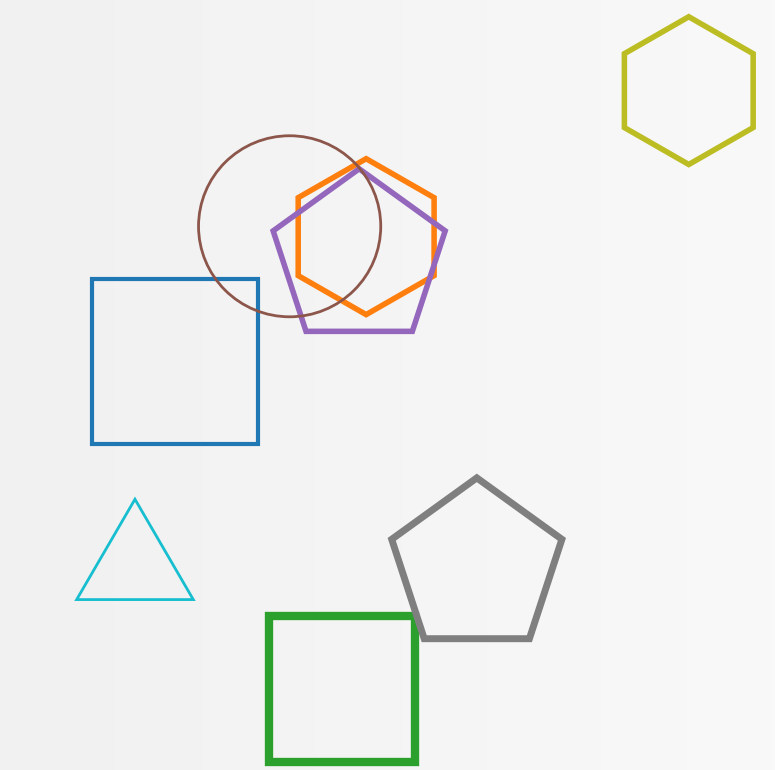[{"shape": "square", "thickness": 1.5, "radius": 0.54, "center": [0.226, 0.531]}, {"shape": "hexagon", "thickness": 2, "radius": 0.51, "center": [0.472, 0.693]}, {"shape": "square", "thickness": 3, "radius": 0.47, "center": [0.441, 0.105]}, {"shape": "pentagon", "thickness": 2, "radius": 0.58, "center": [0.463, 0.664]}, {"shape": "circle", "thickness": 1, "radius": 0.59, "center": [0.374, 0.706]}, {"shape": "pentagon", "thickness": 2.5, "radius": 0.58, "center": [0.615, 0.264]}, {"shape": "hexagon", "thickness": 2, "radius": 0.48, "center": [0.889, 0.882]}, {"shape": "triangle", "thickness": 1, "radius": 0.43, "center": [0.174, 0.265]}]